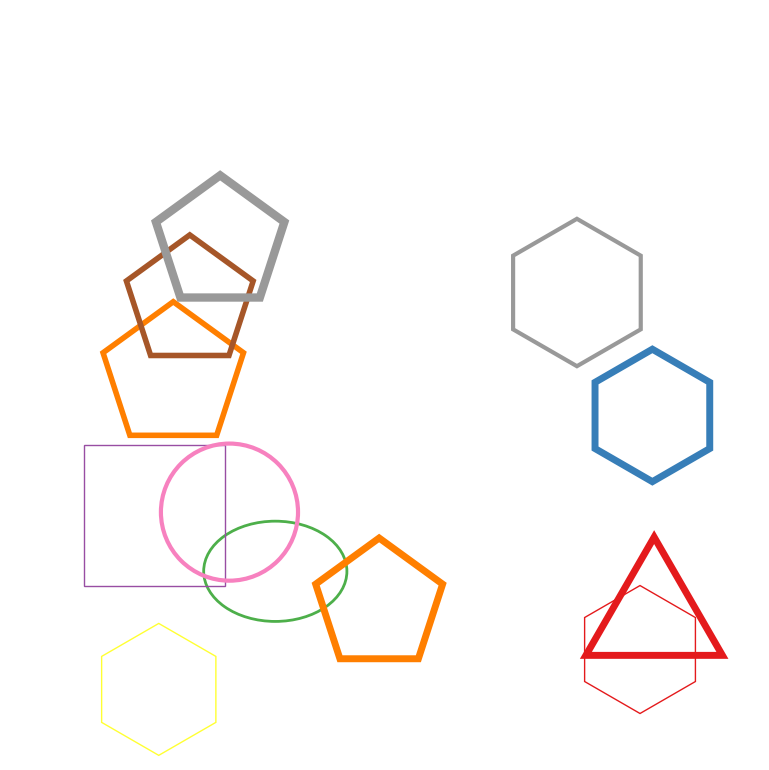[{"shape": "hexagon", "thickness": 0.5, "radius": 0.42, "center": [0.831, 0.156]}, {"shape": "triangle", "thickness": 2.5, "radius": 0.51, "center": [0.85, 0.2]}, {"shape": "hexagon", "thickness": 2.5, "radius": 0.43, "center": [0.847, 0.46]}, {"shape": "oval", "thickness": 1, "radius": 0.47, "center": [0.358, 0.258]}, {"shape": "square", "thickness": 0.5, "radius": 0.46, "center": [0.201, 0.33]}, {"shape": "pentagon", "thickness": 2.5, "radius": 0.43, "center": [0.492, 0.215]}, {"shape": "pentagon", "thickness": 2, "radius": 0.48, "center": [0.225, 0.512]}, {"shape": "hexagon", "thickness": 0.5, "radius": 0.43, "center": [0.206, 0.105]}, {"shape": "pentagon", "thickness": 2, "radius": 0.43, "center": [0.246, 0.608]}, {"shape": "circle", "thickness": 1.5, "radius": 0.45, "center": [0.298, 0.335]}, {"shape": "hexagon", "thickness": 1.5, "radius": 0.48, "center": [0.749, 0.62]}, {"shape": "pentagon", "thickness": 3, "radius": 0.44, "center": [0.286, 0.685]}]